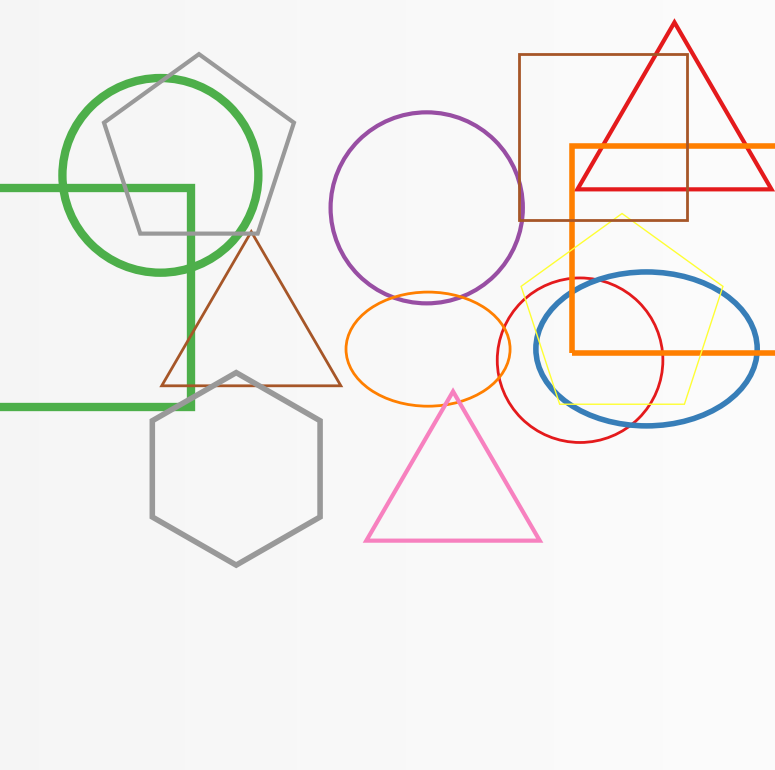[{"shape": "circle", "thickness": 1, "radius": 0.53, "center": [0.748, 0.532]}, {"shape": "triangle", "thickness": 1.5, "radius": 0.72, "center": [0.87, 0.826]}, {"shape": "oval", "thickness": 2, "radius": 0.71, "center": [0.834, 0.547]}, {"shape": "circle", "thickness": 3, "radius": 0.63, "center": [0.207, 0.772]}, {"shape": "square", "thickness": 3, "radius": 0.71, "center": [0.104, 0.614]}, {"shape": "circle", "thickness": 1.5, "radius": 0.62, "center": [0.551, 0.73]}, {"shape": "square", "thickness": 2, "radius": 0.67, "center": [0.873, 0.676]}, {"shape": "oval", "thickness": 1, "radius": 0.53, "center": [0.552, 0.547]}, {"shape": "pentagon", "thickness": 0.5, "radius": 0.68, "center": [0.803, 0.586]}, {"shape": "triangle", "thickness": 1, "radius": 0.67, "center": [0.324, 0.566]}, {"shape": "square", "thickness": 1, "radius": 0.54, "center": [0.778, 0.822]}, {"shape": "triangle", "thickness": 1.5, "radius": 0.65, "center": [0.585, 0.362]}, {"shape": "hexagon", "thickness": 2, "radius": 0.62, "center": [0.305, 0.391]}, {"shape": "pentagon", "thickness": 1.5, "radius": 0.64, "center": [0.257, 0.801]}]